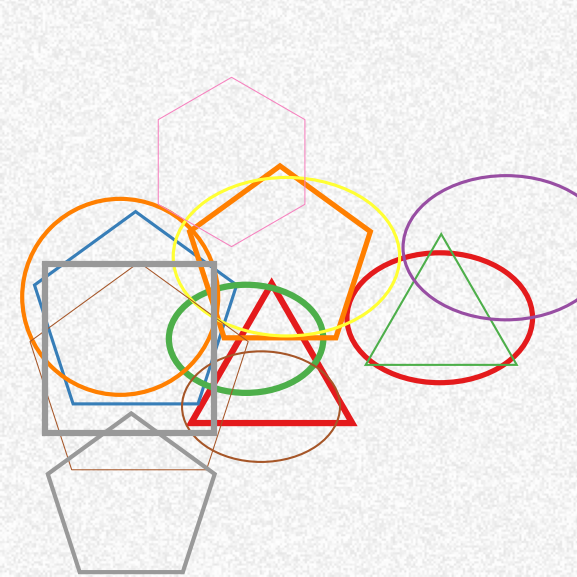[{"shape": "oval", "thickness": 2.5, "radius": 0.8, "center": [0.761, 0.449]}, {"shape": "triangle", "thickness": 3, "radius": 0.81, "center": [0.47, 0.347]}, {"shape": "pentagon", "thickness": 1.5, "radius": 0.92, "center": [0.235, 0.449]}, {"shape": "oval", "thickness": 3, "radius": 0.67, "center": [0.426, 0.412]}, {"shape": "triangle", "thickness": 1, "radius": 0.76, "center": [0.764, 0.443]}, {"shape": "oval", "thickness": 1.5, "radius": 0.89, "center": [0.876, 0.57]}, {"shape": "circle", "thickness": 2, "radius": 0.85, "center": [0.208, 0.485]}, {"shape": "pentagon", "thickness": 2.5, "radius": 0.82, "center": [0.485, 0.547]}, {"shape": "oval", "thickness": 1.5, "radius": 0.98, "center": [0.496, 0.555]}, {"shape": "pentagon", "thickness": 0.5, "radius": 0.99, "center": [0.241, 0.346]}, {"shape": "oval", "thickness": 1, "radius": 0.68, "center": [0.452, 0.295]}, {"shape": "hexagon", "thickness": 0.5, "radius": 0.73, "center": [0.401, 0.719]}, {"shape": "pentagon", "thickness": 2, "radius": 0.76, "center": [0.227, 0.131]}, {"shape": "square", "thickness": 3, "radius": 0.73, "center": [0.224, 0.395]}]